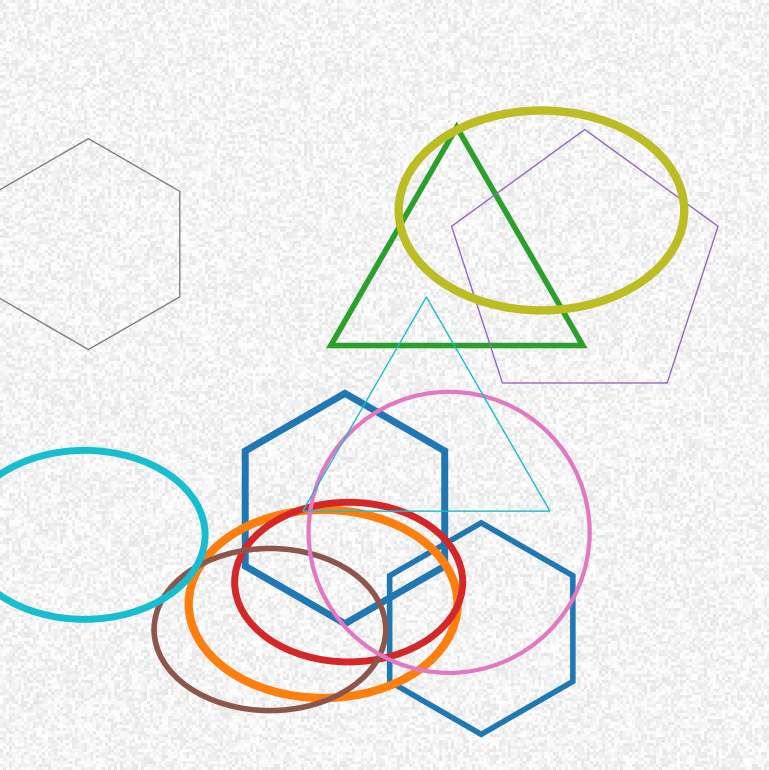[{"shape": "hexagon", "thickness": 2, "radius": 0.69, "center": [0.625, 0.184]}, {"shape": "hexagon", "thickness": 2.5, "radius": 0.75, "center": [0.448, 0.34]}, {"shape": "oval", "thickness": 3, "radius": 0.87, "center": [0.42, 0.216]}, {"shape": "triangle", "thickness": 2, "radius": 0.95, "center": [0.593, 0.646]}, {"shape": "oval", "thickness": 2.5, "radius": 0.74, "center": [0.453, 0.244]}, {"shape": "pentagon", "thickness": 0.5, "radius": 0.91, "center": [0.759, 0.65]}, {"shape": "oval", "thickness": 2, "radius": 0.75, "center": [0.351, 0.182]}, {"shape": "circle", "thickness": 1.5, "radius": 0.91, "center": [0.583, 0.309]}, {"shape": "hexagon", "thickness": 0.5, "radius": 0.68, "center": [0.115, 0.683]}, {"shape": "oval", "thickness": 3, "radius": 0.93, "center": [0.703, 0.727]}, {"shape": "triangle", "thickness": 0.5, "radius": 0.93, "center": [0.554, 0.429]}, {"shape": "oval", "thickness": 2.5, "radius": 0.78, "center": [0.11, 0.305]}]